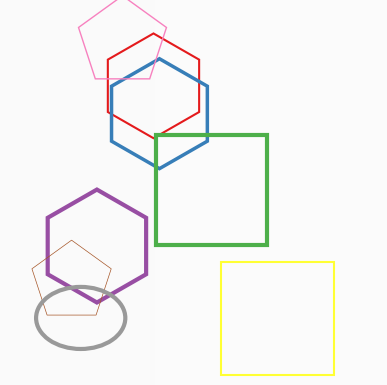[{"shape": "hexagon", "thickness": 1.5, "radius": 0.68, "center": [0.396, 0.777]}, {"shape": "hexagon", "thickness": 2.5, "radius": 0.71, "center": [0.411, 0.705]}, {"shape": "square", "thickness": 3, "radius": 0.72, "center": [0.545, 0.507]}, {"shape": "hexagon", "thickness": 3, "radius": 0.73, "center": [0.25, 0.361]}, {"shape": "square", "thickness": 1.5, "radius": 0.73, "center": [0.716, 0.173]}, {"shape": "pentagon", "thickness": 0.5, "radius": 0.54, "center": [0.185, 0.269]}, {"shape": "pentagon", "thickness": 1, "radius": 0.6, "center": [0.316, 0.892]}, {"shape": "oval", "thickness": 3, "radius": 0.58, "center": [0.208, 0.174]}]